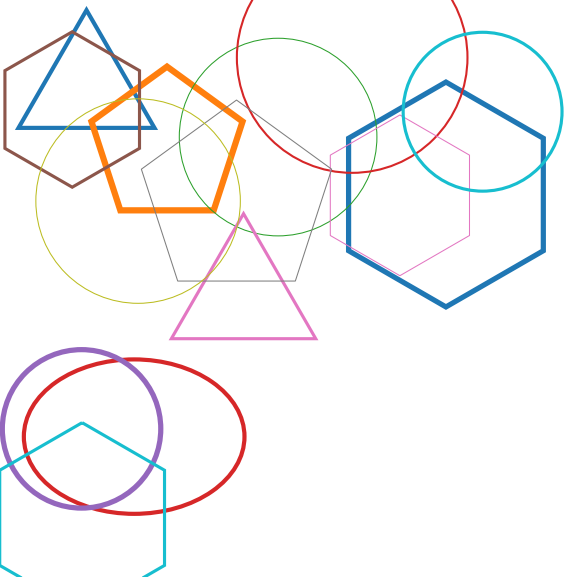[{"shape": "triangle", "thickness": 2, "radius": 0.68, "center": [0.15, 0.846]}, {"shape": "hexagon", "thickness": 2.5, "radius": 0.97, "center": [0.772, 0.662]}, {"shape": "pentagon", "thickness": 3, "radius": 0.69, "center": [0.289, 0.746]}, {"shape": "circle", "thickness": 0.5, "radius": 0.86, "center": [0.482, 0.762]}, {"shape": "circle", "thickness": 1, "radius": 1.0, "center": [0.61, 0.9]}, {"shape": "oval", "thickness": 2, "radius": 0.96, "center": [0.232, 0.243]}, {"shape": "circle", "thickness": 2.5, "radius": 0.69, "center": [0.141, 0.257]}, {"shape": "hexagon", "thickness": 1.5, "radius": 0.67, "center": [0.125, 0.81]}, {"shape": "hexagon", "thickness": 0.5, "radius": 0.7, "center": [0.692, 0.661]}, {"shape": "triangle", "thickness": 1.5, "radius": 0.72, "center": [0.422, 0.485]}, {"shape": "pentagon", "thickness": 0.5, "radius": 0.87, "center": [0.41, 0.653]}, {"shape": "circle", "thickness": 0.5, "radius": 0.89, "center": [0.239, 0.651]}, {"shape": "hexagon", "thickness": 1.5, "radius": 0.82, "center": [0.142, 0.102]}, {"shape": "circle", "thickness": 1.5, "radius": 0.69, "center": [0.836, 0.806]}]